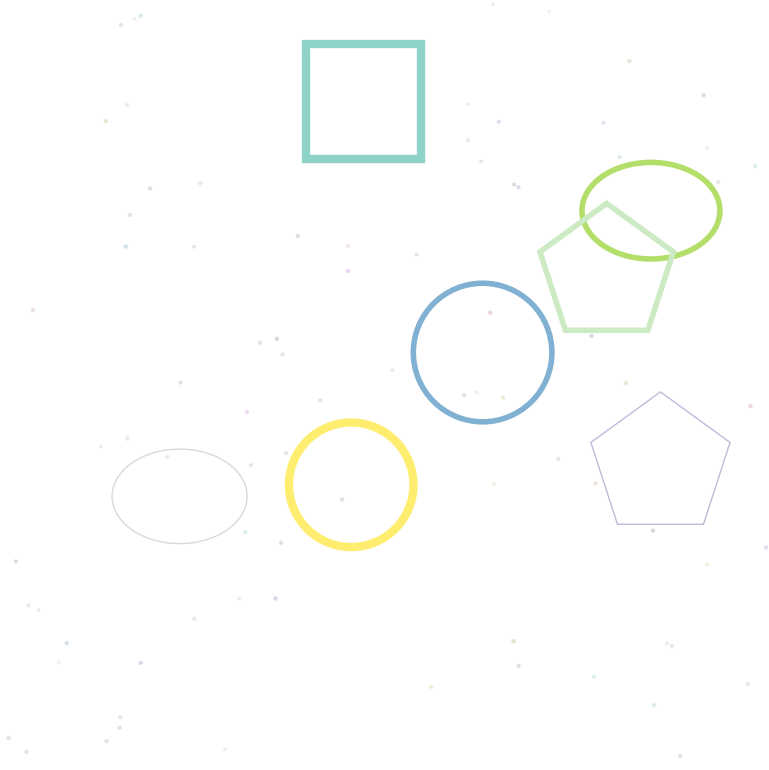[{"shape": "square", "thickness": 3, "radius": 0.37, "center": [0.472, 0.868]}, {"shape": "pentagon", "thickness": 0.5, "radius": 0.48, "center": [0.858, 0.396]}, {"shape": "circle", "thickness": 2, "radius": 0.45, "center": [0.627, 0.542]}, {"shape": "oval", "thickness": 2, "radius": 0.45, "center": [0.845, 0.726]}, {"shape": "oval", "thickness": 0.5, "radius": 0.44, "center": [0.233, 0.355]}, {"shape": "pentagon", "thickness": 2, "radius": 0.46, "center": [0.788, 0.645]}, {"shape": "circle", "thickness": 3, "radius": 0.4, "center": [0.456, 0.37]}]